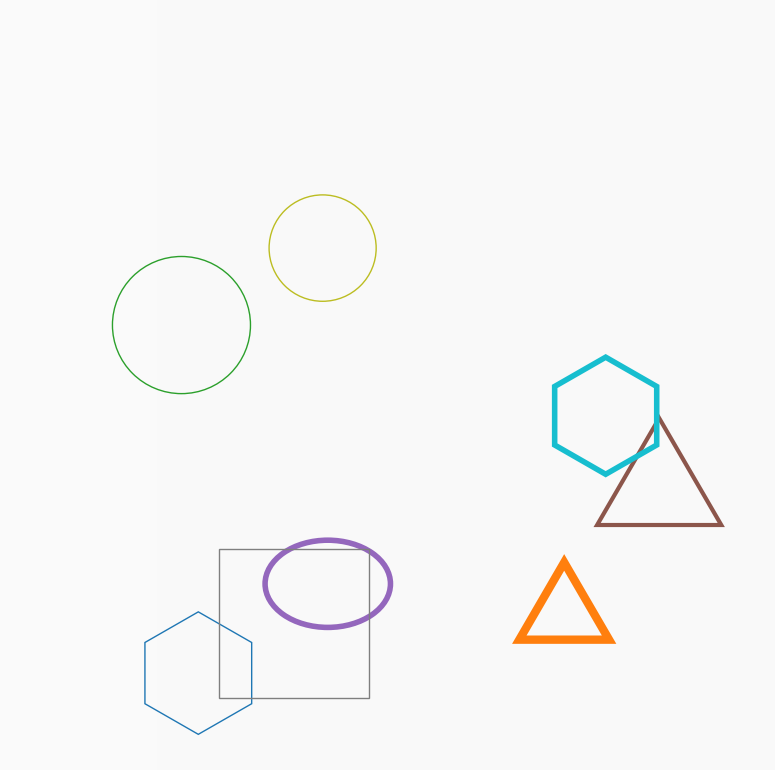[{"shape": "hexagon", "thickness": 0.5, "radius": 0.4, "center": [0.256, 0.126]}, {"shape": "triangle", "thickness": 3, "radius": 0.33, "center": [0.728, 0.203]}, {"shape": "circle", "thickness": 0.5, "radius": 0.45, "center": [0.234, 0.578]}, {"shape": "oval", "thickness": 2, "radius": 0.4, "center": [0.423, 0.242]}, {"shape": "triangle", "thickness": 1.5, "radius": 0.46, "center": [0.851, 0.364]}, {"shape": "square", "thickness": 0.5, "radius": 0.48, "center": [0.379, 0.19]}, {"shape": "circle", "thickness": 0.5, "radius": 0.35, "center": [0.416, 0.678]}, {"shape": "hexagon", "thickness": 2, "radius": 0.38, "center": [0.782, 0.46]}]